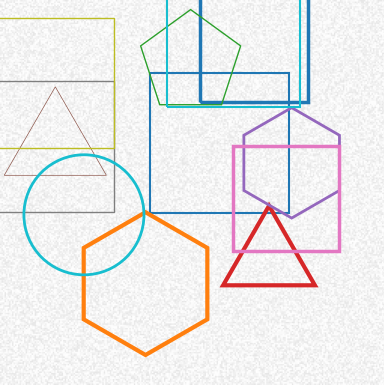[{"shape": "square", "thickness": 2.5, "radius": 0.7, "center": [0.66, 0.873]}, {"shape": "square", "thickness": 1.5, "radius": 0.91, "center": [0.57, 0.628]}, {"shape": "hexagon", "thickness": 3, "radius": 0.93, "center": [0.378, 0.263]}, {"shape": "pentagon", "thickness": 1, "radius": 0.68, "center": [0.495, 0.839]}, {"shape": "triangle", "thickness": 3, "radius": 0.69, "center": [0.699, 0.328]}, {"shape": "hexagon", "thickness": 2, "radius": 0.72, "center": [0.758, 0.577]}, {"shape": "triangle", "thickness": 0.5, "radius": 0.77, "center": [0.144, 0.621]}, {"shape": "square", "thickness": 2.5, "radius": 0.68, "center": [0.743, 0.485]}, {"shape": "square", "thickness": 1, "radius": 0.85, "center": [0.127, 0.619]}, {"shape": "square", "thickness": 1, "radius": 0.84, "center": [0.128, 0.783]}, {"shape": "square", "thickness": 1.5, "radius": 0.86, "center": [0.606, 0.895]}, {"shape": "circle", "thickness": 2, "radius": 0.78, "center": [0.218, 0.442]}]